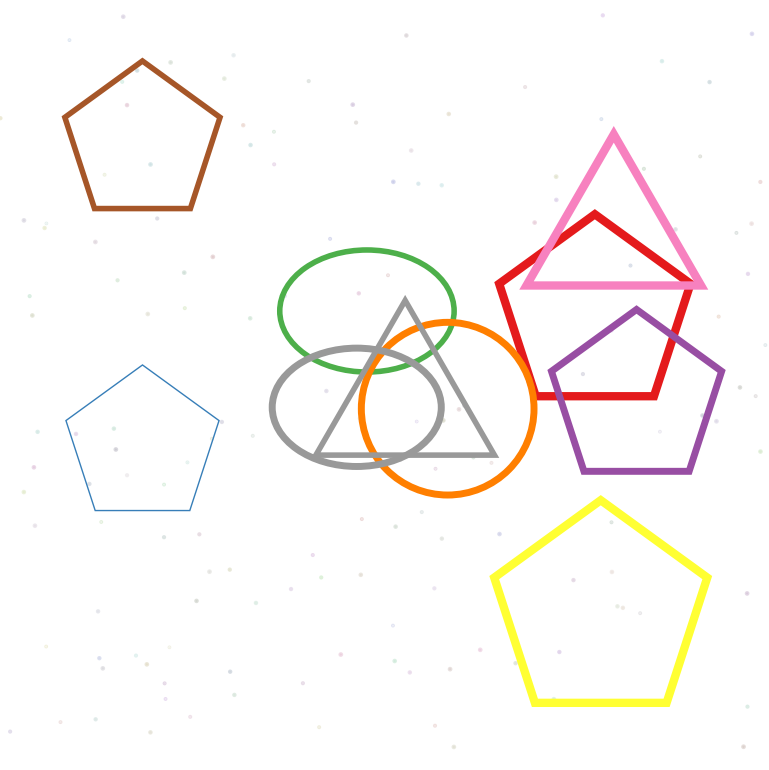[{"shape": "pentagon", "thickness": 3, "radius": 0.65, "center": [0.773, 0.591]}, {"shape": "pentagon", "thickness": 0.5, "radius": 0.52, "center": [0.185, 0.422]}, {"shape": "oval", "thickness": 2, "radius": 0.57, "center": [0.477, 0.596]}, {"shape": "pentagon", "thickness": 2.5, "radius": 0.58, "center": [0.827, 0.482]}, {"shape": "circle", "thickness": 2.5, "radius": 0.56, "center": [0.581, 0.469]}, {"shape": "pentagon", "thickness": 3, "radius": 0.73, "center": [0.78, 0.205]}, {"shape": "pentagon", "thickness": 2, "radius": 0.53, "center": [0.185, 0.815]}, {"shape": "triangle", "thickness": 3, "radius": 0.65, "center": [0.797, 0.695]}, {"shape": "oval", "thickness": 2.5, "radius": 0.55, "center": [0.463, 0.471]}, {"shape": "triangle", "thickness": 2, "radius": 0.67, "center": [0.526, 0.476]}]